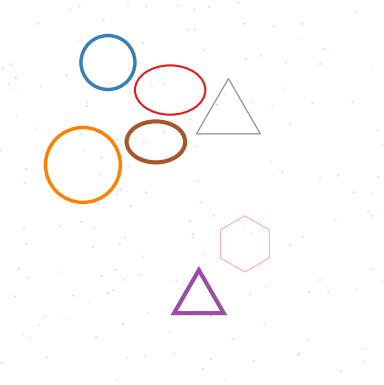[{"shape": "oval", "thickness": 1.5, "radius": 0.46, "center": [0.442, 0.766]}, {"shape": "circle", "thickness": 2.5, "radius": 0.35, "center": [0.28, 0.838]}, {"shape": "triangle", "thickness": 3, "radius": 0.37, "center": [0.517, 0.224]}, {"shape": "circle", "thickness": 2.5, "radius": 0.49, "center": [0.215, 0.572]}, {"shape": "oval", "thickness": 3, "radius": 0.38, "center": [0.405, 0.631]}, {"shape": "hexagon", "thickness": 0.5, "radius": 0.37, "center": [0.636, 0.366]}, {"shape": "triangle", "thickness": 1, "radius": 0.48, "center": [0.593, 0.7]}]